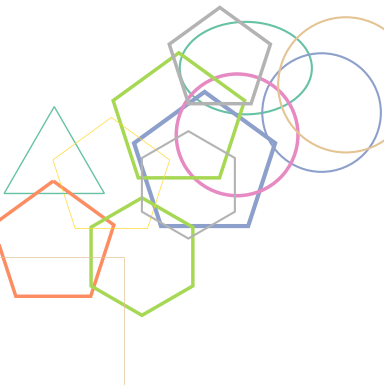[{"shape": "oval", "thickness": 1.5, "radius": 0.86, "center": [0.639, 0.823]}, {"shape": "triangle", "thickness": 1, "radius": 0.75, "center": [0.141, 0.573]}, {"shape": "pentagon", "thickness": 2.5, "radius": 0.83, "center": [0.138, 0.364]}, {"shape": "circle", "thickness": 1.5, "radius": 0.77, "center": [0.835, 0.708]}, {"shape": "pentagon", "thickness": 3, "radius": 0.96, "center": [0.531, 0.569]}, {"shape": "circle", "thickness": 2.5, "radius": 0.79, "center": [0.616, 0.65]}, {"shape": "pentagon", "thickness": 2.5, "radius": 0.9, "center": [0.465, 0.683]}, {"shape": "hexagon", "thickness": 2.5, "radius": 0.76, "center": [0.369, 0.334]}, {"shape": "pentagon", "thickness": 0.5, "radius": 0.8, "center": [0.289, 0.535]}, {"shape": "square", "thickness": 0.5, "radius": 0.95, "center": [0.134, 0.142]}, {"shape": "circle", "thickness": 1.5, "radius": 0.88, "center": [0.898, 0.78]}, {"shape": "hexagon", "thickness": 1.5, "radius": 0.7, "center": [0.489, 0.52]}, {"shape": "pentagon", "thickness": 2.5, "radius": 0.69, "center": [0.571, 0.842]}]